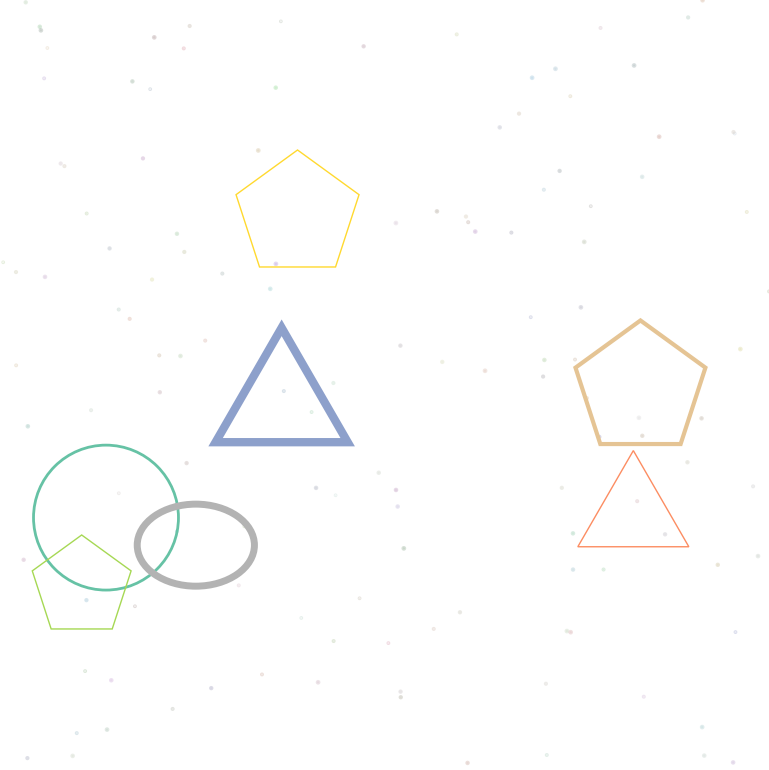[{"shape": "circle", "thickness": 1, "radius": 0.47, "center": [0.138, 0.328]}, {"shape": "triangle", "thickness": 0.5, "radius": 0.42, "center": [0.823, 0.332]}, {"shape": "triangle", "thickness": 3, "radius": 0.5, "center": [0.366, 0.475]}, {"shape": "pentagon", "thickness": 0.5, "radius": 0.34, "center": [0.106, 0.238]}, {"shape": "pentagon", "thickness": 0.5, "radius": 0.42, "center": [0.386, 0.721]}, {"shape": "pentagon", "thickness": 1.5, "radius": 0.44, "center": [0.832, 0.495]}, {"shape": "oval", "thickness": 2.5, "radius": 0.38, "center": [0.254, 0.292]}]